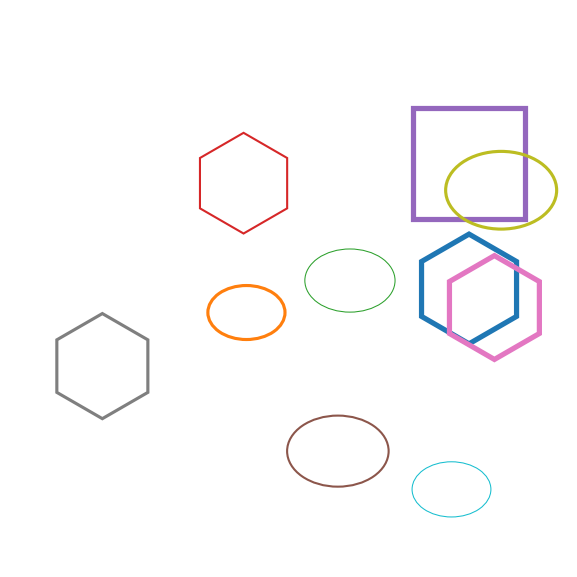[{"shape": "hexagon", "thickness": 2.5, "radius": 0.47, "center": [0.812, 0.499]}, {"shape": "oval", "thickness": 1.5, "radius": 0.33, "center": [0.427, 0.458]}, {"shape": "oval", "thickness": 0.5, "radius": 0.39, "center": [0.606, 0.513]}, {"shape": "hexagon", "thickness": 1, "radius": 0.44, "center": [0.422, 0.682]}, {"shape": "square", "thickness": 2.5, "radius": 0.48, "center": [0.812, 0.716]}, {"shape": "oval", "thickness": 1, "radius": 0.44, "center": [0.585, 0.218]}, {"shape": "hexagon", "thickness": 2.5, "radius": 0.45, "center": [0.856, 0.467]}, {"shape": "hexagon", "thickness": 1.5, "radius": 0.45, "center": [0.177, 0.365]}, {"shape": "oval", "thickness": 1.5, "radius": 0.48, "center": [0.868, 0.67]}, {"shape": "oval", "thickness": 0.5, "radius": 0.34, "center": [0.782, 0.152]}]